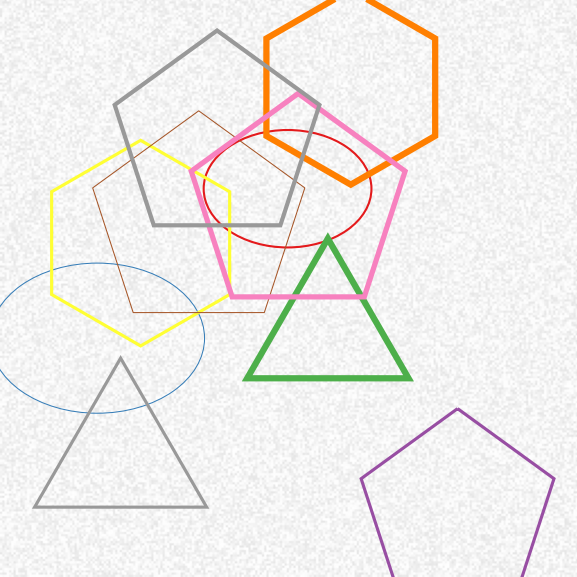[{"shape": "oval", "thickness": 1, "radius": 0.73, "center": [0.498, 0.672]}, {"shape": "oval", "thickness": 0.5, "radius": 0.93, "center": [0.169, 0.414]}, {"shape": "triangle", "thickness": 3, "radius": 0.81, "center": [0.568, 0.425]}, {"shape": "pentagon", "thickness": 1.5, "radius": 0.88, "center": [0.792, 0.116]}, {"shape": "hexagon", "thickness": 3, "radius": 0.84, "center": [0.607, 0.848]}, {"shape": "hexagon", "thickness": 1.5, "radius": 0.89, "center": [0.244, 0.578]}, {"shape": "pentagon", "thickness": 0.5, "radius": 0.97, "center": [0.344, 0.614]}, {"shape": "pentagon", "thickness": 2.5, "radius": 0.97, "center": [0.516, 0.643]}, {"shape": "pentagon", "thickness": 2, "radius": 0.93, "center": [0.376, 0.76]}, {"shape": "triangle", "thickness": 1.5, "radius": 0.86, "center": [0.209, 0.207]}]